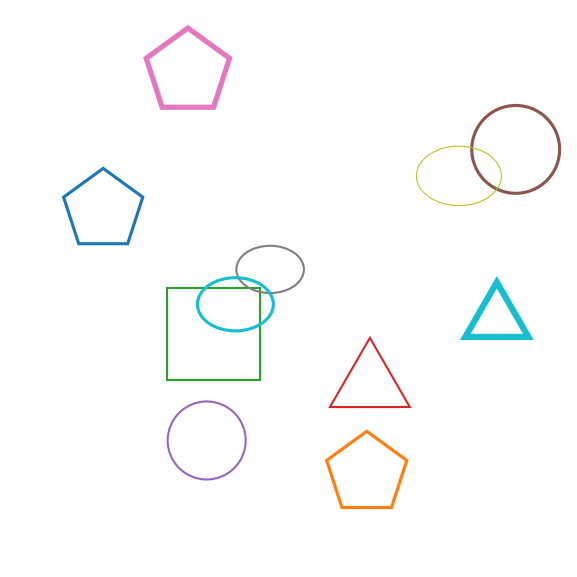[{"shape": "pentagon", "thickness": 1.5, "radius": 0.36, "center": [0.179, 0.635]}, {"shape": "pentagon", "thickness": 1.5, "radius": 0.36, "center": [0.635, 0.179]}, {"shape": "square", "thickness": 1, "radius": 0.4, "center": [0.37, 0.421]}, {"shape": "triangle", "thickness": 1, "radius": 0.4, "center": [0.64, 0.334]}, {"shape": "circle", "thickness": 1, "radius": 0.34, "center": [0.358, 0.236]}, {"shape": "circle", "thickness": 1.5, "radius": 0.38, "center": [0.893, 0.74]}, {"shape": "pentagon", "thickness": 2.5, "radius": 0.38, "center": [0.325, 0.875]}, {"shape": "oval", "thickness": 1, "radius": 0.29, "center": [0.468, 0.533]}, {"shape": "oval", "thickness": 0.5, "radius": 0.37, "center": [0.795, 0.694]}, {"shape": "triangle", "thickness": 3, "radius": 0.32, "center": [0.86, 0.447]}, {"shape": "oval", "thickness": 1.5, "radius": 0.33, "center": [0.408, 0.472]}]